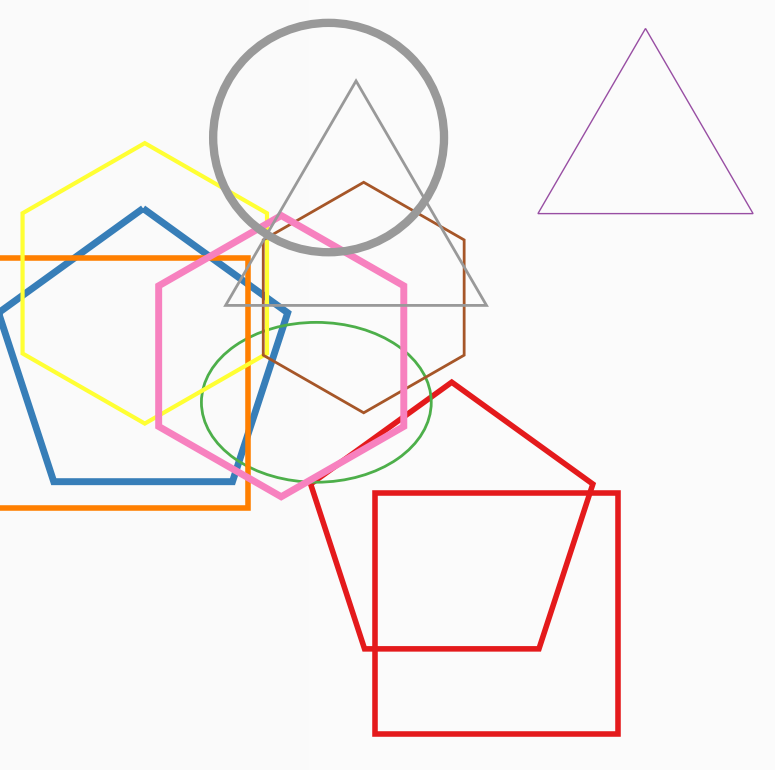[{"shape": "square", "thickness": 2, "radius": 0.78, "center": [0.641, 0.203]}, {"shape": "pentagon", "thickness": 2, "radius": 0.96, "center": [0.583, 0.312]}, {"shape": "pentagon", "thickness": 2.5, "radius": 0.98, "center": [0.185, 0.533]}, {"shape": "oval", "thickness": 1, "radius": 0.74, "center": [0.408, 0.478]}, {"shape": "triangle", "thickness": 0.5, "radius": 0.8, "center": [0.833, 0.803]}, {"shape": "square", "thickness": 2, "radius": 0.81, "center": [0.159, 0.503]}, {"shape": "hexagon", "thickness": 1.5, "radius": 0.91, "center": [0.187, 0.632]}, {"shape": "hexagon", "thickness": 1, "radius": 0.75, "center": [0.469, 0.614]}, {"shape": "hexagon", "thickness": 2.5, "radius": 0.91, "center": [0.363, 0.537]}, {"shape": "triangle", "thickness": 1, "radius": 0.97, "center": [0.459, 0.701]}, {"shape": "circle", "thickness": 3, "radius": 0.74, "center": [0.424, 0.821]}]